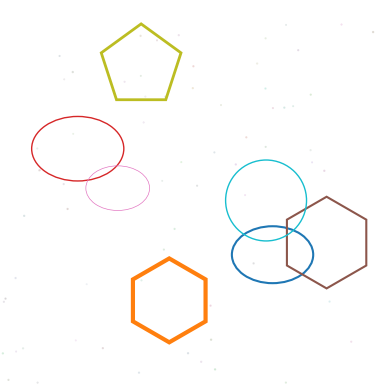[{"shape": "oval", "thickness": 1.5, "radius": 0.53, "center": [0.708, 0.338]}, {"shape": "hexagon", "thickness": 3, "radius": 0.54, "center": [0.44, 0.22]}, {"shape": "oval", "thickness": 1, "radius": 0.6, "center": [0.202, 0.614]}, {"shape": "hexagon", "thickness": 1.5, "radius": 0.6, "center": [0.848, 0.37]}, {"shape": "oval", "thickness": 0.5, "radius": 0.41, "center": [0.306, 0.511]}, {"shape": "pentagon", "thickness": 2, "radius": 0.54, "center": [0.367, 0.829]}, {"shape": "circle", "thickness": 1, "radius": 0.53, "center": [0.691, 0.479]}]